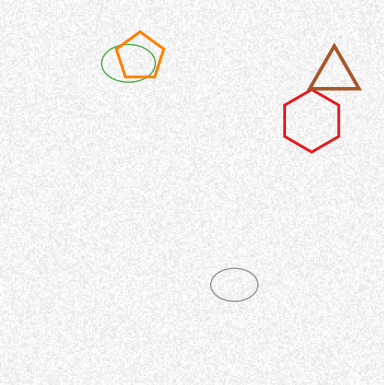[{"shape": "hexagon", "thickness": 2, "radius": 0.41, "center": [0.81, 0.686]}, {"shape": "oval", "thickness": 1, "radius": 0.35, "center": [0.334, 0.835]}, {"shape": "pentagon", "thickness": 2, "radius": 0.32, "center": [0.364, 0.853]}, {"shape": "triangle", "thickness": 2.5, "radius": 0.37, "center": [0.868, 0.806]}, {"shape": "oval", "thickness": 1, "radius": 0.31, "center": [0.609, 0.26]}]